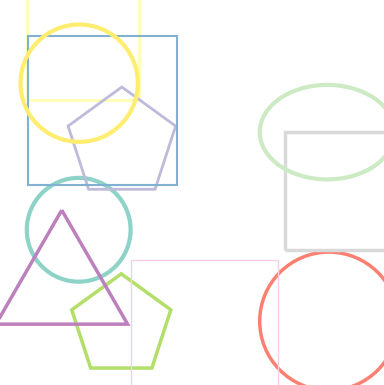[{"shape": "circle", "thickness": 3, "radius": 0.67, "center": [0.204, 0.403]}, {"shape": "square", "thickness": 2, "radius": 0.72, "center": [0.216, 0.886]}, {"shape": "pentagon", "thickness": 2, "radius": 0.73, "center": [0.316, 0.627]}, {"shape": "circle", "thickness": 2.5, "radius": 0.9, "center": [0.854, 0.166]}, {"shape": "square", "thickness": 1.5, "radius": 0.97, "center": [0.266, 0.713]}, {"shape": "pentagon", "thickness": 2.5, "radius": 0.68, "center": [0.315, 0.153]}, {"shape": "square", "thickness": 1, "radius": 0.95, "center": [0.531, 0.134]}, {"shape": "square", "thickness": 2.5, "radius": 0.77, "center": [0.894, 0.504]}, {"shape": "triangle", "thickness": 2.5, "radius": 0.99, "center": [0.16, 0.257]}, {"shape": "oval", "thickness": 3, "radius": 0.88, "center": [0.85, 0.657]}, {"shape": "circle", "thickness": 3, "radius": 0.76, "center": [0.206, 0.784]}]